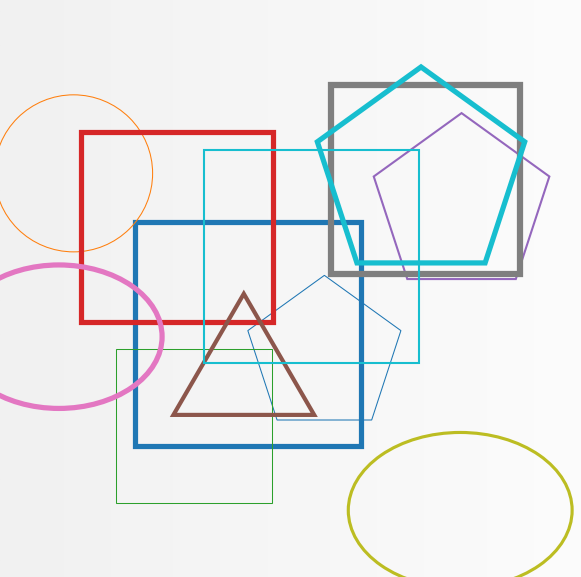[{"shape": "pentagon", "thickness": 0.5, "radius": 0.69, "center": [0.558, 0.384]}, {"shape": "square", "thickness": 2.5, "radius": 0.97, "center": [0.427, 0.421]}, {"shape": "circle", "thickness": 0.5, "radius": 0.68, "center": [0.127, 0.699]}, {"shape": "square", "thickness": 0.5, "radius": 0.67, "center": [0.334, 0.261]}, {"shape": "square", "thickness": 2.5, "radius": 0.82, "center": [0.305, 0.606]}, {"shape": "pentagon", "thickness": 1, "radius": 0.79, "center": [0.794, 0.644]}, {"shape": "triangle", "thickness": 2, "radius": 0.7, "center": [0.419, 0.351]}, {"shape": "oval", "thickness": 2.5, "radius": 0.89, "center": [0.101, 0.416]}, {"shape": "square", "thickness": 3, "radius": 0.82, "center": [0.732, 0.689]}, {"shape": "oval", "thickness": 1.5, "radius": 0.96, "center": [0.792, 0.115]}, {"shape": "pentagon", "thickness": 2.5, "radius": 0.94, "center": [0.724, 0.696]}, {"shape": "square", "thickness": 1, "radius": 0.92, "center": [0.536, 0.555]}]